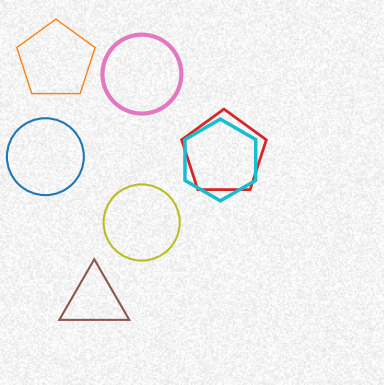[{"shape": "circle", "thickness": 1.5, "radius": 0.5, "center": [0.118, 0.593]}, {"shape": "pentagon", "thickness": 1, "radius": 0.53, "center": [0.145, 0.843]}, {"shape": "pentagon", "thickness": 2, "radius": 0.58, "center": [0.582, 0.601]}, {"shape": "triangle", "thickness": 1.5, "radius": 0.52, "center": [0.245, 0.222]}, {"shape": "circle", "thickness": 3, "radius": 0.51, "center": [0.369, 0.808]}, {"shape": "circle", "thickness": 1.5, "radius": 0.49, "center": [0.368, 0.422]}, {"shape": "hexagon", "thickness": 2.5, "radius": 0.53, "center": [0.572, 0.585]}]